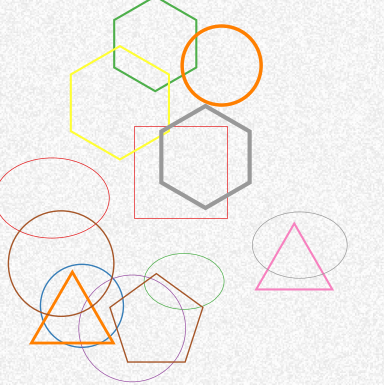[{"shape": "square", "thickness": 0.5, "radius": 0.6, "center": [0.47, 0.554]}, {"shape": "oval", "thickness": 0.5, "radius": 0.74, "center": [0.135, 0.486]}, {"shape": "circle", "thickness": 1, "radius": 0.54, "center": [0.213, 0.206]}, {"shape": "hexagon", "thickness": 1.5, "radius": 0.62, "center": [0.403, 0.886]}, {"shape": "oval", "thickness": 0.5, "radius": 0.52, "center": [0.478, 0.269]}, {"shape": "circle", "thickness": 0.5, "radius": 0.69, "center": [0.343, 0.147]}, {"shape": "circle", "thickness": 2.5, "radius": 0.51, "center": [0.576, 0.83]}, {"shape": "triangle", "thickness": 2, "radius": 0.61, "center": [0.188, 0.17]}, {"shape": "hexagon", "thickness": 1.5, "radius": 0.74, "center": [0.311, 0.733]}, {"shape": "pentagon", "thickness": 1, "radius": 0.63, "center": [0.406, 0.162]}, {"shape": "circle", "thickness": 1, "radius": 0.68, "center": [0.159, 0.315]}, {"shape": "triangle", "thickness": 1.5, "radius": 0.57, "center": [0.764, 0.305]}, {"shape": "hexagon", "thickness": 3, "radius": 0.66, "center": [0.534, 0.592]}, {"shape": "oval", "thickness": 0.5, "radius": 0.62, "center": [0.779, 0.363]}]